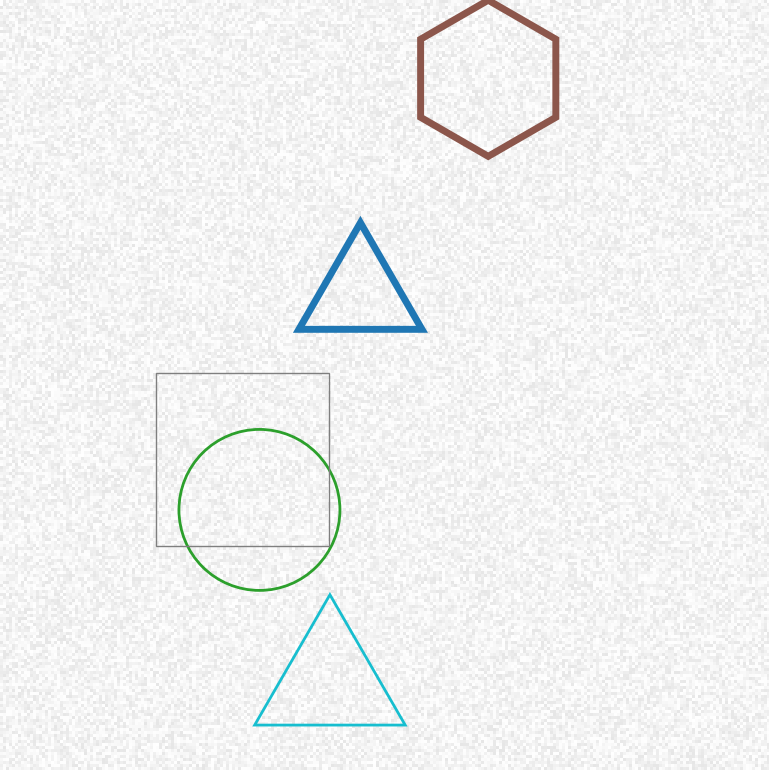[{"shape": "triangle", "thickness": 2.5, "radius": 0.46, "center": [0.468, 0.618]}, {"shape": "circle", "thickness": 1, "radius": 0.52, "center": [0.337, 0.338]}, {"shape": "hexagon", "thickness": 2.5, "radius": 0.51, "center": [0.634, 0.898]}, {"shape": "square", "thickness": 0.5, "radius": 0.56, "center": [0.315, 0.403]}, {"shape": "triangle", "thickness": 1, "radius": 0.56, "center": [0.428, 0.115]}]